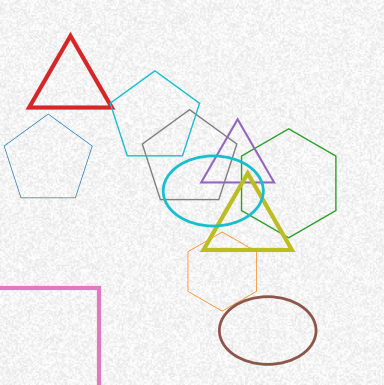[{"shape": "pentagon", "thickness": 0.5, "radius": 0.6, "center": [0.125, 0.583]}, {"shape": "hexagon", "thickness": 0.5, "radius": 0.51, "center": [0.577, 0.295]}, {"shape": "hexagon", "thickness": 1, "radius": 0.71, "center": [0.75, 0.524]}, {"shape": "triangle", "thickness": 3, "radius": 0.62, "center": [0.183, 0.783]}, {"shape": "triangle", "thickness": 1.5, "radius": 0.55, "center": [0.617, 0.581]}, {"shape": "oval", "thickness": 2, "radius": 0.63, "center": [0.695, 0.141]}, {"shape": "square", "thickness": 3, "radius": 0.69, "center": [0.12, 0.114]}, {"shape": "pentagon", "thickness": 1, "radius": 0.65, "center": [0.492, 0.586]}, {"shape": "triangle", "thickness": 3, "radius": 0.66, "center": [0.643, 0.417]}, {"shape": "pentagon", "thickness": 1, "radius": 0.61, "center": [0.402, 0.694]}, {"shape": "oval", "thickness": 2, "radius": 0.65, "center": [0.554, 0.504]}]